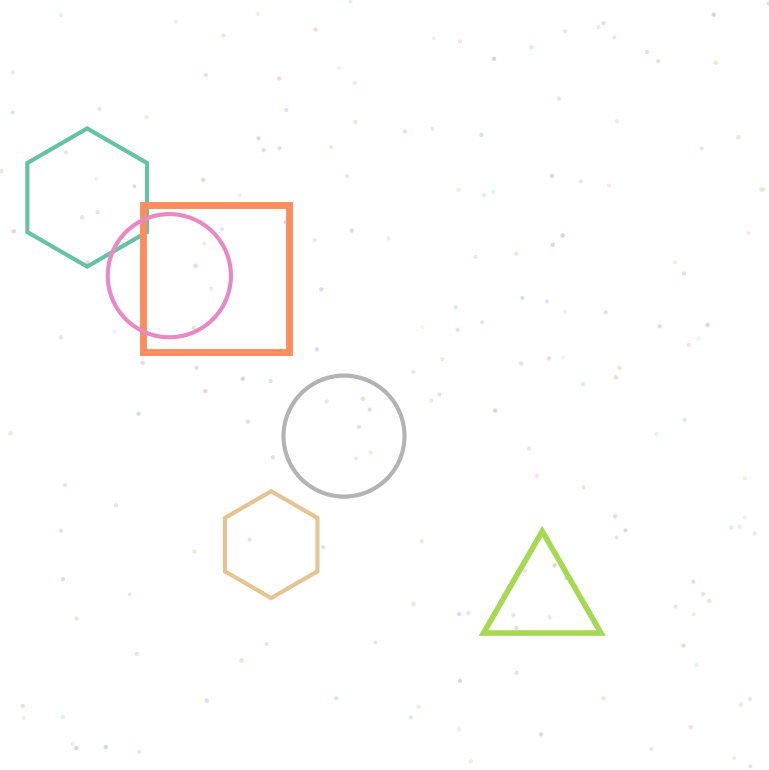[{"shape": "hexagon", "thickness": 1.5, "radius": 0.45, "center": [0.113, 0.743]}, {"shape": "square", "thickness": 2.5, "radius": 0.48, "center": [0.281, 0.639]}, {"shape": "circle", "thickness": 1.5, "radius": 0.4, "center": [0.22, 0.642]}, {"shape": "triangle", "thickness": 2, "radius": 0.44, "center": [0.704, 0.222]}, {"shape": "hexagon", "thickness": 1.5, "radius": 0.35, "center": [0.352, 0.293]}, {"shape": "circle", "thickness": 1.5, "radius": 0.39, "center": [0.447, 0.434]}]